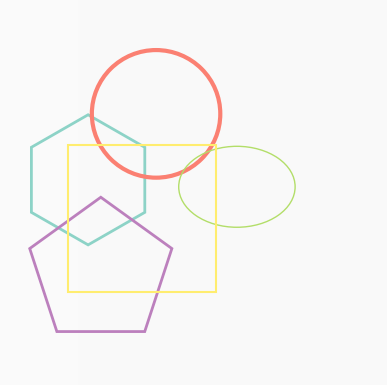[{"shape": "hexagon", "thickness": 2, "radius": 0.84, "center": [0.227, 0.533]}, {"shape": "circle", "thickness": 3, "radius": 0.83, "center": [0.403, 0.704]}, {"shape": "oval", "thickness": 1, "radius": 0.75, "center": [0.611, 0.515]}, {"shape": "pentagon", "thickness": 2, "radius": 0.96, "center": [0.26, 0.295]}, {"shape": "square", "thickness": 1.5, "radius": 0.95, "center": [0.367, 0.432]}]